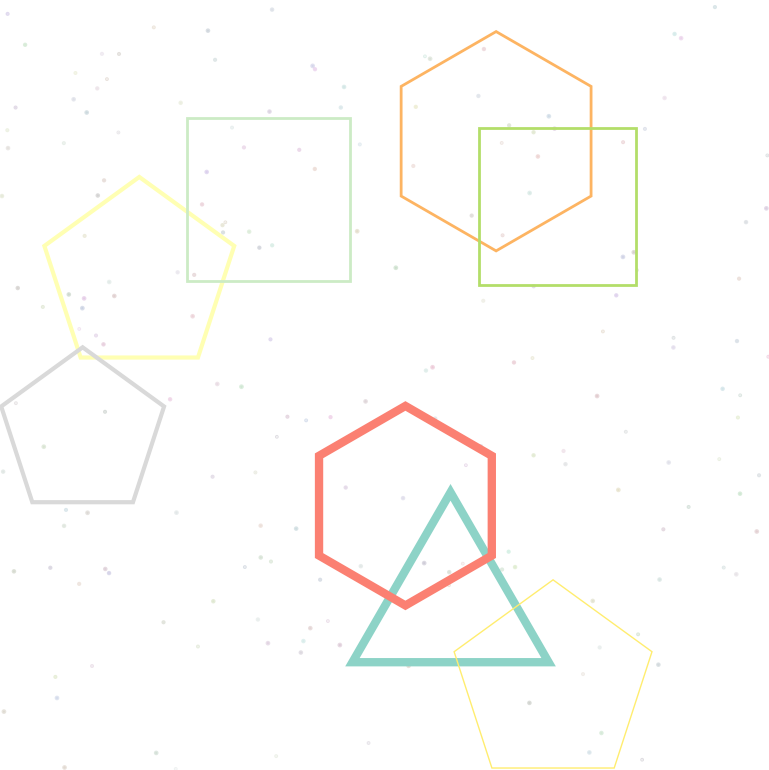[{"shape": "triangle", "thickness": 3, "radius": 0.74, "center": [0.585, 0.214]}, {"shape": "pentagon", "thickness": 1.5, "radius": 0.65, "center": [0.181, 0.641]}, {"shape": "hexagon", "thickness": 3, "radius": 0.65, "center": [0.527, 0.343]}, {"shape": "hexagon", "thickness": 1, "radius": 0.71, "center": [0.644, 0.817]}, {"shape": "square", "thickness": 1, "radius": 0.51, "center": [0.724, 0.732]}, {"shape": "pentagon", "thickness": 1.5, "radius": 0.56, "center": [0.107, 0.438]}, {"shape": "square", "thickness": 1, "radius": 0.53, "center": [0.348, 0.741]}, {"shape": "pentagon", "thickness": 0.5, "radius": 0.68, "center": [0.718, 0.112]}]